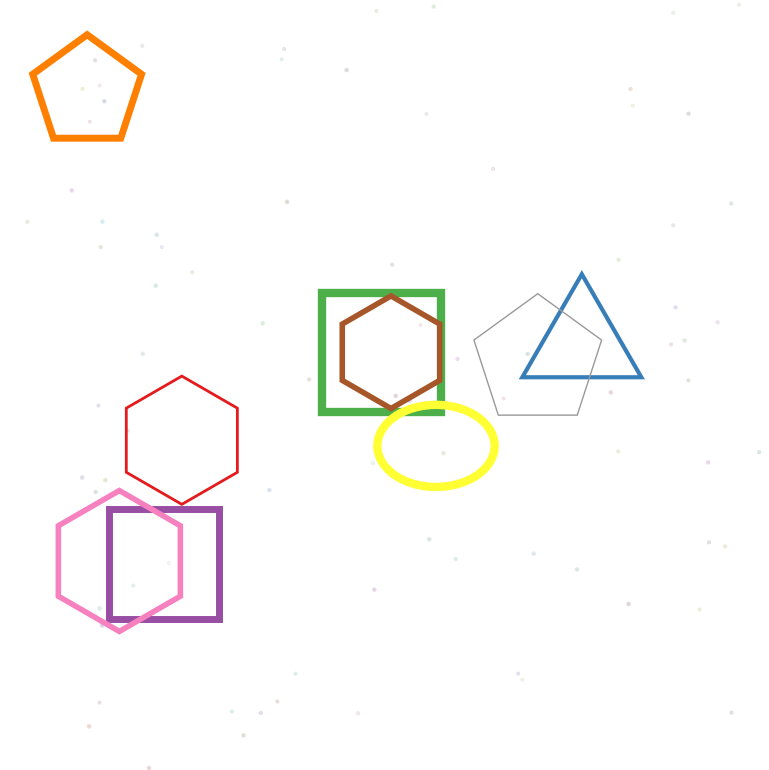[{"shape": "hexagon", "thickness": 1, "radius": 0.42, "center": [0.236, 0.428]}, {"shape": "triangle", "thickness": 1.5, "radius": 0.45, "center": [0.756, 0.555]}, {"shape": "square", "thickness": 3, "radius": 0.39, "center": [0.495, 0.542]}, {"shape": "square", "thickness": 2.5, "radius": 0.36, "center": [0.213, 0.267]}, {"shape": "pentagon", "thickness": 2.5, "radius": 0.37, "center": [0.113, 0.881]}, {"shape": "oval", "thickness": 3, "radius": 0.38, "center": [0.566, 0.421]}, {"shape": "hexagon", "thickness": 2, "radius": 0.37, "center": [0.508, 0.543]}, {"shape": "hexagon", "thickness": 2, "radius": 0.46, "center": [0.155, 0.271]}, {"shape": "pentagon", "thickness": 0.5, "radius": 0.44, "center": [0.698, 0.531]}]